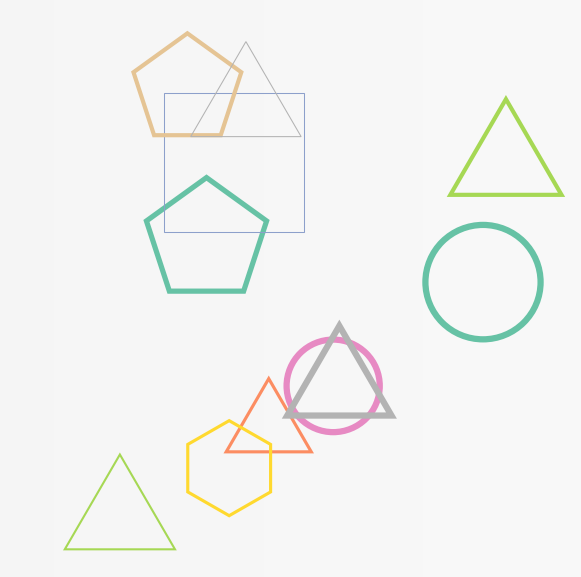[{"shape": "circle", "thickness": 3, "radius": 0.5, "center": [0.831, 0.511]}, {"shape": "pentagon", "thickness": 2.5, "radius": 0.54, "center": [0.355, 0.583]}, {"shape": "triangle", "thickness": 1.5, "radius": 0.42, "center": [0.462, 0.259]}, {"shape": "square", "thickness": 0.5, "radius": 0.6, "center": [0.402, 0.717]}, {"shape": "circle", "thickness": 3, "radius": 0.4, "center": [0.573, 0.331]}, {"shape": "triangle", "thickness": 2, "radius": 0.55, "center": [0.87, 0.717]}, {"shape": "triangle", "thickness": 1, "radius": 0.55, "center": [0.206, 0.103]}, {"shape": "hexagon", "thickness": 1.5, "radius": 0.41, "center": [0.394, 0.188]}, {"shape": "pentagon", "thickness": 2, "radius": 0.49, "center": [0.322, 0.844]}, {"shape": "triangle", "thickness": 0.5, "radius": 0.55, "center": [0.423, 0.817]}, {"shape": "triangle", "thickness": 3, "radius": 0.52, "center": [0.584, 0.331]}]